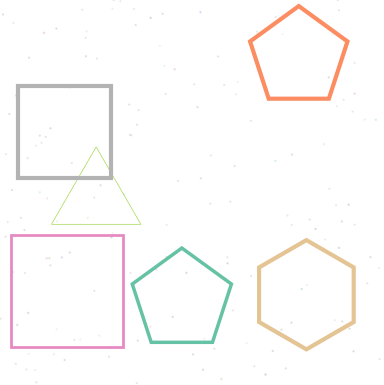[{"shape": "pentagon", "thickness": 2.5, "radius": 0.68, "center": [0.472, 0.22]}, {"shape": "pentagon", "thickness": 3, "radius": 0.66, "center": [0.776, 0.851]}, {"shape": "square", "thickness": 2, "radius": 0.73, "center": [0.175, 0.244]}, {"shape": "triangle", "thickness": 0.5, "radius": 0.67, "center": [0.25, 0.484]}, {"shape": "hexagon", "thickness": 3, "radius": 0.71, "center": [0.796, 0.234]}, {"shape": "square", "thickness": 3, "radius": 0.6, "center": [0.168, 0.657]}]